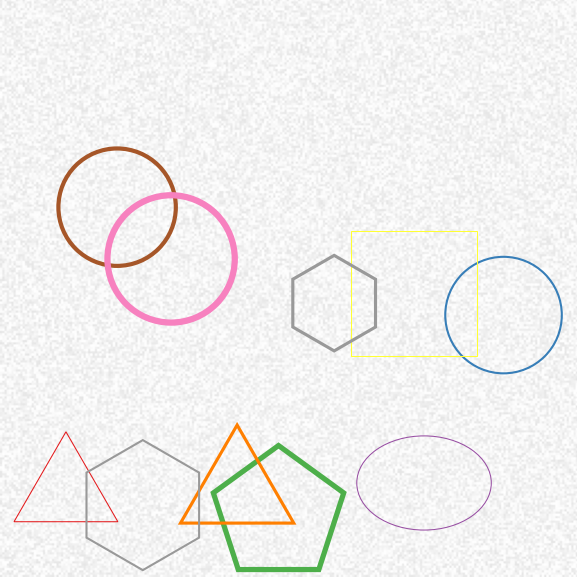[{"shape": "triangle", "thickness": 0.5, "radius": 0.52, "center": [0.114, 0.148]}, {"shape": "circle", "thickness": 1, "radius": 0.5, "center": [0.872, 0.454]}, {"shape": "pentagon", "thickness": 2.5, "radius": 0.59, "center": [0.482, 0.109]}, {"shape": "oval", "thickness": 0.5, "radius": 0.58, "center": [0.734, 0.163]}, {"shape": "triangle", "thickness": 1.5, "radius": 0.57, "center": [0.411, 0.15]}, {"shape": "square", "thickness": 0.5, "radius": 0.54, "center": [0.717, 0.491]}, {"shape": "circle", "thickness": 2, "radius": 0.51, "center": [0.203, 0.64]}, {"shape": "circle", "thickness": 3, "radius": 0.55, "center": [0.296, 0.551]}, {"shape": "hexagon", "thickness": 1.5, "radius": 0.41, "center": [0.579, 0.474]}, {"shape": "hexagon", "thickness": 1, "radius": 0.56, "center": [0.247, 0.124]}]